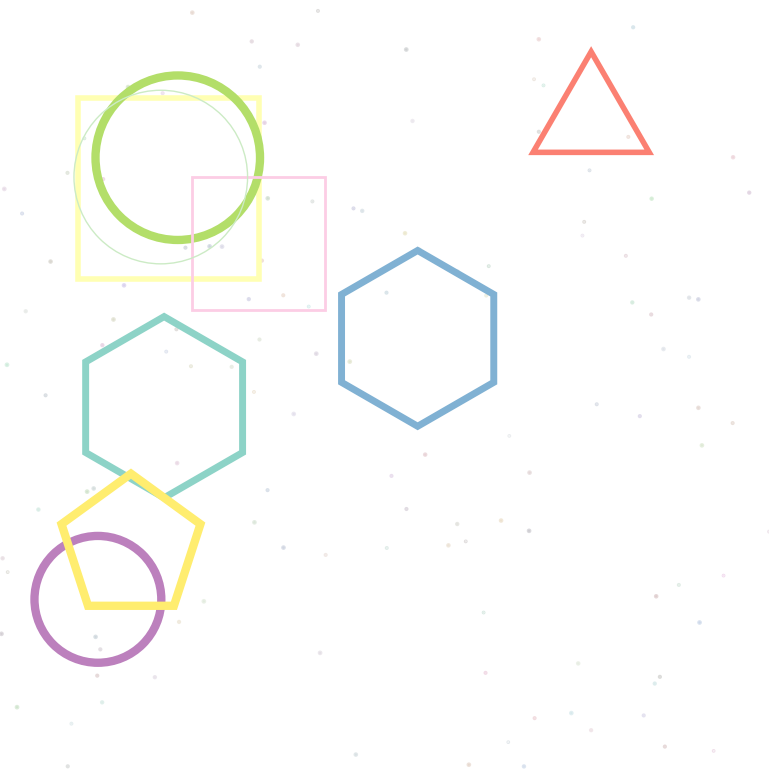[{"shape": "hexagon", "thickness": 2.5, "radius": 0.59, "center": [0.213, 0.471]}, {"shape": "square", "thickness": 2, "radius": 0.59, "center": [0.219, 0.756]}, {"shape": "triangle", "thickness": 2, "radius": 0.44, "center": [0.768, 0.846]}, {"shape": "hexagon", "thickness": 2.5, "radius": 0.57, "center": [0.542, 0.561]}, {"shape": "circle", "thickness": 3, "radius": 0.53, "center": [0.231, 0.795]}, {"shape": "square", "thickness": 1, "radius": 0.43, "center": [0.336, 0.684]}, {"shape": "circle", "thickness": 3, "radius": 0.41, "center": [0.127, 0.222]}, {"shape": "circle", "thickness": 0.5, "radius": 0.56, "center": [0.209, 0.77]}, {"shape": "pentagon", "thickness": 3, "radius": 0.47, "center": [0.17, 0.29]}]